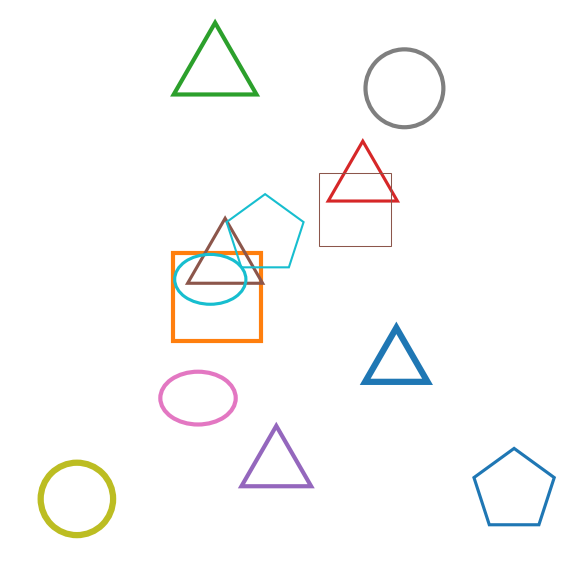[{"shape": "triangle", "thickness": 3, "radius": 0.31, "center": [0.686, 0.369]}, {"shape": "pentagon", "thickness": 1.5, "radius": 0.37, "center": [0.89, 0.15]}, {"shape": "square", "thickness": 2, "radius": 0.38, "center": [0.375, 0.485]}, {"shape": "triangle", "thickness": 2, "radius": 0.41, "center": [0.372, 0.877]}, {"shape": "triangle", "thickness": 1.5, "radius": 0.35, "center": [0.628, 0.686]}, {"shape": "triangle", "thickness": 2, "radius": 0.35, "center": [0.478, 0.192]}, {"shape": "square", "thickness": 0.5, "radius": 0.31, "center": [0.615, 0.637]}, {"shape": "triangle", "thickness": 1.5, "radius": 0.37, "center": [0.39, 0.546]}, {"shape": "oval", "thickness": 2, "radius": 0.33, "center": [0.343, 0.31]}, {"shape": "circle", "thickness": 2, "radius": 0.34, "center": [0.7, 0.846]}, {"shape": "circle", "thickness": 3, "radius": 0.31, "center": [0.133, 0.135]}, {"shape": "oval", "thickness": 1.5, "radius": 0.31, "center": [0.364, 0.515]}, {"shape": "pentagon", "thickness": 1, "radius": 0.35, "center": [0.459, 0.593]}]